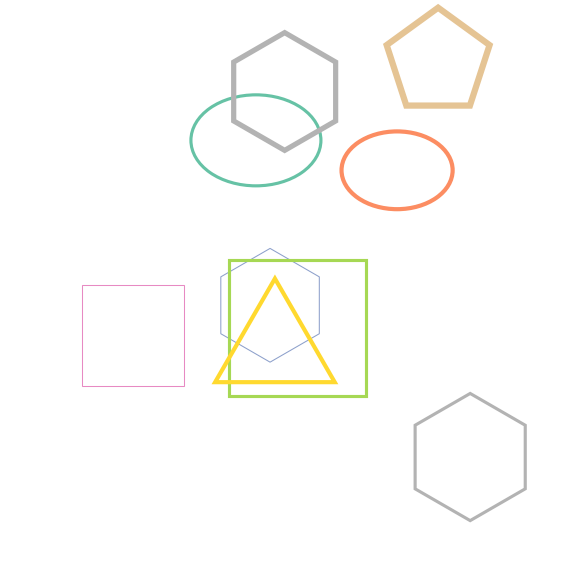[{"shape": "oval", "thickness": 1.5, "radius": 0.56, "center": [0.443, 0.756]}, {"shape": "oval", "thickness": 2, "radius": 0.48, "center": [0.688, 0.704]}, {"shape": "hexagon", "thickness": 0.5, "radius": 0.49, "center": [0.468, 0.471]}, {"shape": "square", "thickness": 0.5, "radius": 0.44, "center": [0.231, 0.418]}, {"shape": "square", "thickness": 1.5, "radius": 0.59, "center": [0.515, 0.431]}, {"shape": "triangle", "thickness": 2, "radius": 0.6, "center": [0.476, 0.397]}, {"shape": "pentagon", "thickness": 3, "radius": 0.47, "center": [0.759, 0.892]}, {"shape": "hexagon", "thickness": 1.5, "radius": 0.55, "center": [0.814, 0.208]}, {"shape": "hexagon", "thickness": 2.5, "radius": 0.51, "center": [0.493, 0.841]}]